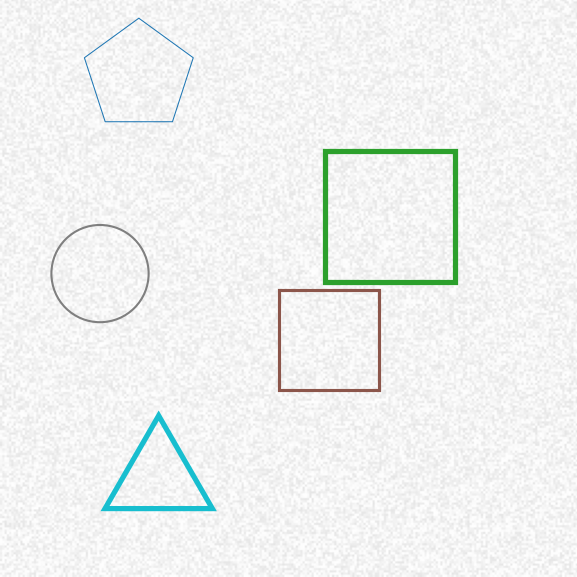[{"shape": "pentagon", "thickness": 0.5, "radius": 0.5, "center": [0.24, 0.869]}, {"shape": "square", "thickness": 2.5, "radius": 0.57, "center": [0.676, 0.624]}, {"shape": "square", "thickness": 1.5, "radius": 0.43, "center": [0.57, 0.41]}, {"shape": "circle", "thickness": 1, "radius": 0.42, "center": [0.173, 0.525]}, {"shape": "triangle", "thickness": 2.5, "radius": 0.54, "center": [0.275, 0.172]}]